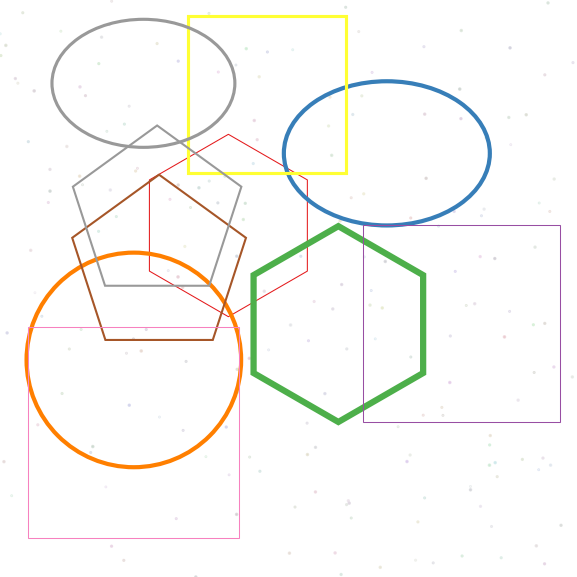[{"shape": "hexagon", "thickness": 0.5, "radius": 0.79, "center": [0.395, 0.609]}, {"shape": "oval", "thickness": 2, "radius": 0.89, "center": [0.67, 0.734]}, {"shape": "hexagon", "thickness": 3, "radius": 0.85, "center": [0.586, 0.438]}, {"shape": "square", "thickness": 0.5, "radius": 0.85, "center": [0.799, 0.439]}, {"shape": "circle", "thickness": 2, "radius": 0.93, "center": [0.232, 0.376]}, {"shape": "square", "thickness": 1.5, "radius": 0.68, "center": [0.462, 0.836]}, {"shape": "pentagon", "thickness": 1, "radius": 0.79, "center": [0.275, 0.538]}, {"shape": "square", "thickness": 0.5, "radius": 0.91, "center": [0.232, 0.251]}, {"shape": "pentagon", "thickness": 1, "radius": 0.77, "center": [0.272, 0.628]}, {"shape": "oval", "thickness": 1.5, "radius": 0.79, "center": [0.248, 0.855]}]